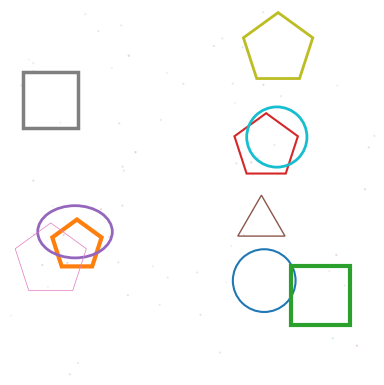[{"shape": "circle", "thickness": 1.5, "radius": 0.41, "center": [0.686, 0.271]}, {"shape": "pentagon", "thickness": 3, "radius": 0.34, "center": [0.2, 0.363]}, {"shape": "square", "thickness": 3, "radius": 0.38, "center": [0.831, 0.233]}, {"shape": "pentagon", "thickness": 1.5, "radius": 0.43, "center": [0.691, 0.619]}, {"shape": "oval", "thickness": 2, "radius": 0.48, "center": [0.195, 0.398]}, {"shape": "triangle", "thickness": 1, "radius": 0.35, "center": [0.679, 0.422]}, {"shape": "pentagon", "thickness": 0.5, "radius": 0.49, "center": [0.132, 0.324]}, {"shape": "square", "thickness": 2.5, "radius": 0.36, "center": [0.131, 0.74]}, {"shape": "pentagon", "thickness": 2, "radius": 0.47, "center": [0.722, 0.873]}, {"shape": "circle", "thickness": 2, "radius": 0.39, "center": [0.719, 0.644]}]